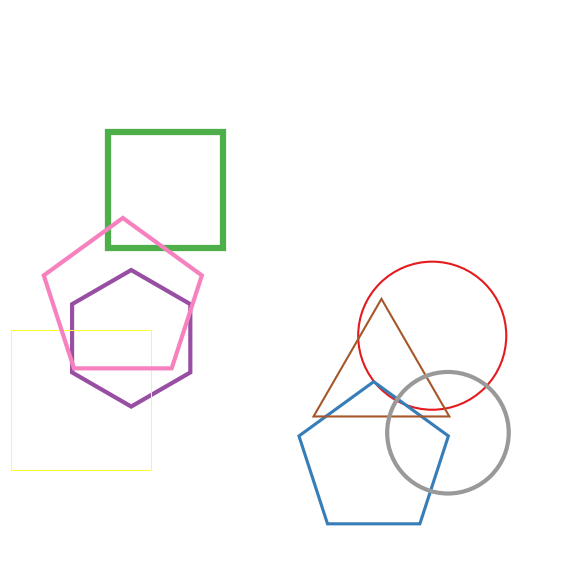[{"shape": "circle", "thickness": 1, "radius": 0.64, "center": [0.748, 0.418]}, {"shape": "pentagon", "thickness": 1.5, "radius": 0.68, "center": [0.647, 0.202]}, {"shape": "square", "thickness": 3, "radius": 0.5, "center": [0.286, 0.67]}, {"shape": "hexagon", "thickness": 2, "radius": 0.59, "center": [0.227, 0.413]}, {"shape": "square", "thickness": 0.5, "radius": 0.61, "center": [0.141, 0.307]}, {"shape": "triangle", "thickness": 1, "radius": 0.68, "center": [0.66, 0.346]}, {"shape": "pentagon", "thickness": 2, "radius": 0.72, "center": [0.213, 0.478]}, {"shape": "circle", "thickness": 2, "radius": 0.53, "center": [0.776, 0.25]}]